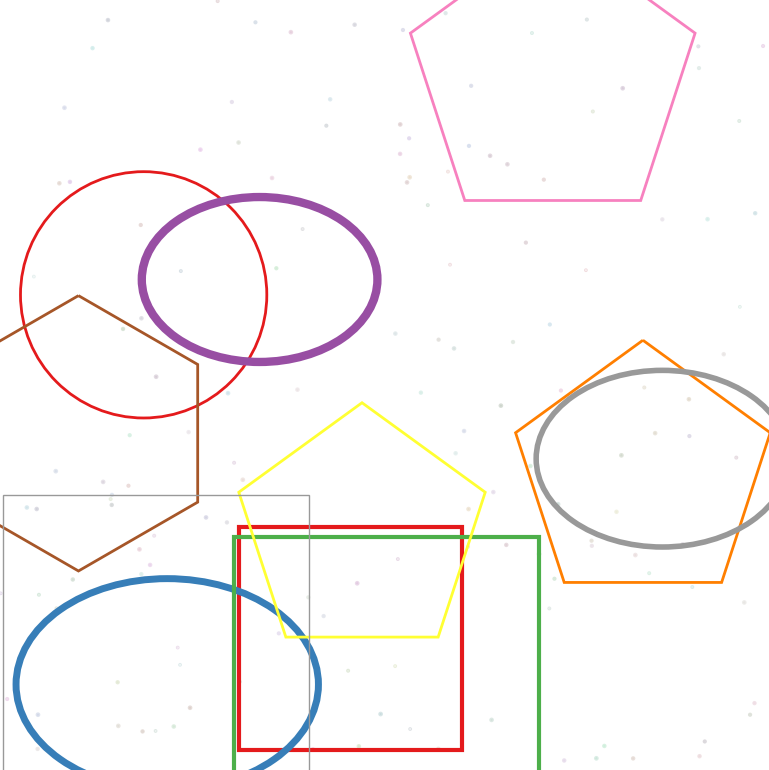[{"shape": "circle", "thickness": 1, "radius": 0.8, "center": [0.187, 0.617]}, {"shape": "square", "thickness": 1.5, "radius": 0.72, "center": [0.455, 0.171]}, {"shape": "oval", "thickness": 2.5, "radius": 0.98, "center": [0.217, 0.111]}, {"shape": "square", "thickness": 1.5, "radius": 0.99, "center": [0.502, 0.104]}, {"shape": "oval", "thickness": 3, "radius": 0.76, "center": [0.337, 0.637]}, {"shape": "pentagon", "thickness": 1, "radius": 0.87, "center": [0.835, 0.384]}, {"shape": "pentagon", "thickness": 1, "radius": 0.84, "center": [0.47, 0.309]}, {"shape": "hexagon", "thickness": 1, "radius": 0.89, "center": [0.102, 0.437]}, {"shape": "pentagon", "thickness": 1, "radius": 0.97, "center": [0.718, 0.897]}, {"shape": "square", "thickness": 0.5, "radius": 0.99, "center": [0.202, 0.158]}, {"shape": "oval", "thickness": 2, "radius": 0.82, "center": [0.86, 0.404]}]